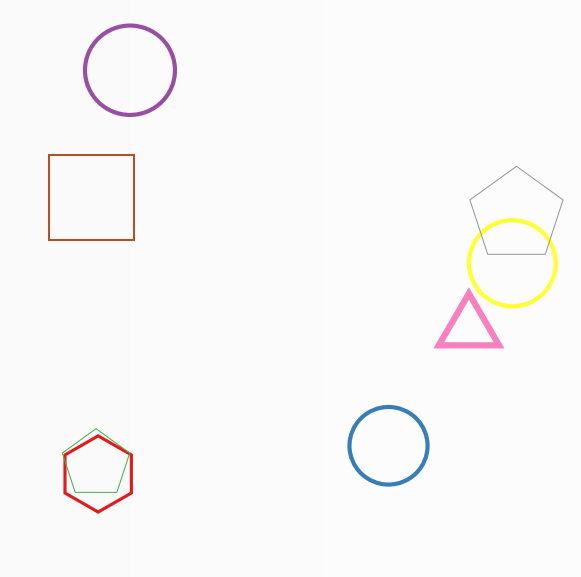[{"shape": "hexagon", "thickness": 1.5, "radius": 0.33, "center": [0.169, 0.178]}, {"shape": "circle", "thickness": 2, "radius": 0.34, "center": [0.668, 0.227]}, {"shape": "pentagon", "thickness": 0.5, "radius": 0.3, "center": [0.165, 0.196]}, {"shape": "circle", "thickness": 2, "radius": 0.39, "center": [0.224, 0.877]}, {"shape": "circle", "thickness": 2, "radius": 0.37, "center": [0.882, 0.543]}, {"shape": "square", "thickness": 1, "radius": 0.37, "center": [0.158, 0.657]}, {"shape": "triangle", "thickness": 3, "radius": 0.3, "center": [0.807, 0.431]}, {"shape": "pentagon", "thickness": 0.5, "radius": 0.42, "center": [0.889, 0.627]}]